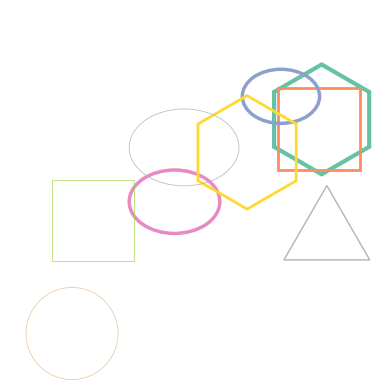[{"shape": "hexagon", "thickness": 3, "radius": 0.71, "center": [0.835, 0.69]}, {"shape": "square", "thickness": 2, "radius": 0.54, "center": [0.829, 0.665]}, {"shape": "oval", "thickness": 2.5, "radius": 0.5, "center": [0.73, 0.75]}, {"shape": "oval", "thickness": 2.5, "radius": 0.59, "center": [0.453, 0.476]}, {"shape": "square", "thickness": 0.5, "radius": 0.53, "center": [0.242, 0.427]}, {"shape": "hexagon", "thickness": 2, "radius": 0.74, "center": [0.642, 0.604]}, {"shape": "circle", "thickness": 0.5, "radius": 0.6, "center": [0.187, 0.134]}, {"shape": "oval", "thickness": 0.5, "radius": 0.71, "center": [0.478, 0.617]}, {"shape": "triangle", "thickness": 1, "radius": 0.64, "center": [0.849, 0.389]}]